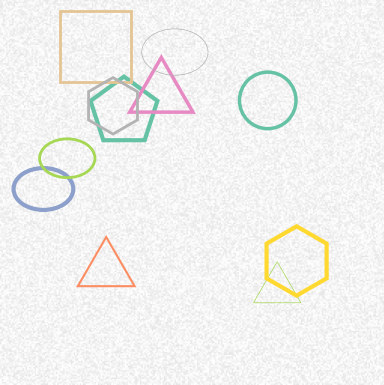[{"shape": "pentagon", "thickness": 3, "radius": 0.46, "center": [0.322, 0.71]}, {"shape": "circle", "thickness": 2.5, "radius": 0.37, "center": [0.695, 0.739]}, {"shape": "triangle", "thickness": 1.5, "radius": 0.43, "center": [0.276, 0.299]}, {"shape": "oval", "thickness": 3, "radius": 0.39, "center": [0.113, 0.509]}, {"shape": "triangle", "thickness": 2.5, "radius": 0.47, "center": [0.419, 0.756]}, {"shape": "oval", "thickness": 2, "radius": 0.36, "center": [0.175, 0.589]}, {"shape": "triangle", "thickness": 0.5, "radius": 0.36, "center": [0.72, 0.249]}, {"shape": "hexagon", "thickness": 3, "radius": 0.45, "center": [0.77, 0.322]}, {"shape": "square", "thickness": 2, "radius": 0.46, "center": [0.247, 0.88]}, {"shape": "hexagon", "thickness": 2, "radius": 0.37, "center": [0.294, 0.725]}, {"shape": "oval", "thickness": 0.5, "radius": 0.43, "center": [0.454, 0.865]}]